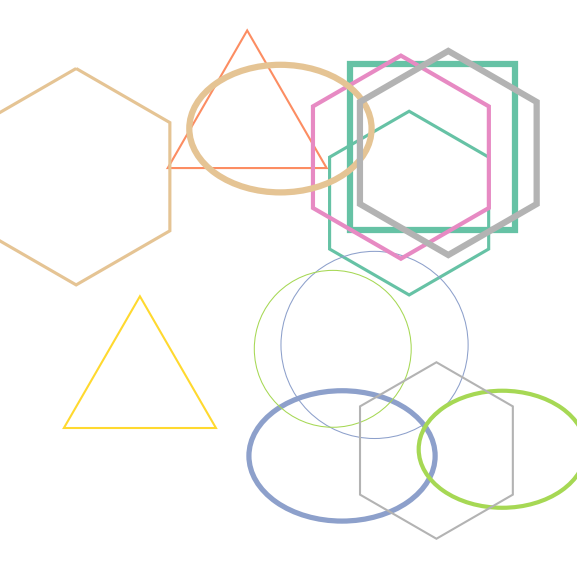[{"shape": "square", "thickness": 3, "radius": 0.72, "center": [0.749, 0.745]}, {"shape": "hexagon", "thickness": 1.5, "radius": 0.8, "center": [0.708, 0.647]}, {"shape": "triangle", "thickness": 1, "radius": 0.79, "center": [0.428, 0.788]}, {"shape": "circle", "thickness": 0.5, "radius": 0.81, "center": [0.649, 0.402]}, {"shape": "oval", "thickness": 2.5, "radius": 0.81, "center": [0.592, 0.21]}, {"shape": "hexagon", "thickness": 2, "radius": 0.88, "center": [0.694, 0.727]}, {"shape": "circle", "thickness": 0.5, "radius": 0.68, "center": [0.576, 0.395]}, {"shape": "oval", "thickness": 2, "radius": 0.72, "center": [0.87, 0.221]}, {"shape": "triangle", "thickness": 1, "radius": 0.76, "center": [0.242, 0.334]}, {"shape": "oval", "thickness": 3, "radius": 0.79, "center": [0.486, 0.776]}, {"shape": "hexagon", "thickness": 1.5, "radius": 0.94, "center": [0.132, 0.693]}, {"shape": "hexagon", "thickness": 3, "radius": 0.88, "center": [0.776, 0.734]}, {"shape": "hexagon", "thickness": 1, "radius": 0.76, "center": [0.756, 0.219]}]